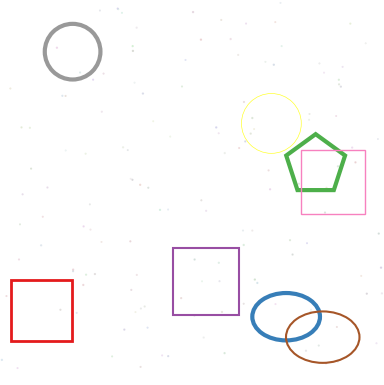[{"shape": "square", "thickness": 2, "radius": 0.4, "center": [0.109, 0.194]}, {"shape": "oval", "thickness": 3, "radius": 0.44, "center": [0.743, 0.177]}, {"shape": "pentagon", "thickness": 3, "radius": 0.4, "center": [0.82, 0.571]}, {"shape": "square", "thickness": 1.5, "radius": 0.43, "center": [0.535, 0.269]}, {"shape": "circle", "thickness": 0.5, "radius": 0.39, "center": [0.705, 0.679]}, {"shape": "oval", "thickness": 1.5, "radius": 0.48, "center": [0.838, 0.124]}, {"shape": "square", "thickness": 1, "radius": 0.41, "center": [0.866, 0.528]}, {"shape": "circle", "thickness": 3, "radius": 0.36, "center": [0.189, 0.866]}]